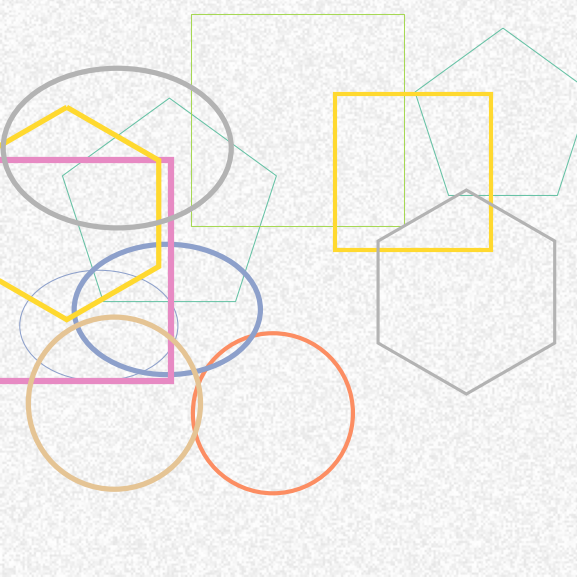[{"shape": "pentagon", "thickness": 0.5, "radius": 0.97, "center": [0.293, 0.634]}, {"shape": "pentagon", "thickness": 0.5, "radius": 0.8, "center": [0.871, 0.79]}, {"shape": "circle", "thickness": 2, "radius": 0.69, "center": [0.473, 0.284]}, {"shape": "oval", "thickness": 2.5, "radius": 0.81, "center": [0.29, 0.463]}, {"shape": "oval", "thickness": 0.5, "radius": 0.68, "center": [0.171, 0.435]}, {"shape": "square", "thickness": 3, "radius": 0.95, "center": [0.105, 0.531]}, {"shape": "square", "thickness": 0.5, "radius": 0.92, "center": [0.515, 0.791]}, {"shape": "hexagon", "thickness": 2.5, "radius": 0.92, "center": [0.116, 0.63]}, {"shape": "square", "thickness": 2, "radius": 0.68, "center": [0.715, 0.701]}, {"shape": "circle", "thickness": 2.5, "radius": 0.75, "center": [0.198, 0.301]}, {"shape": "oval", "thickness": 2.5, "radius": 0.99, "center": [0.203, 0.743]}, {"shape": "hexagon", "thickness": 1.5, "radius": 0.88, "center": [0.808, 0.493]}]